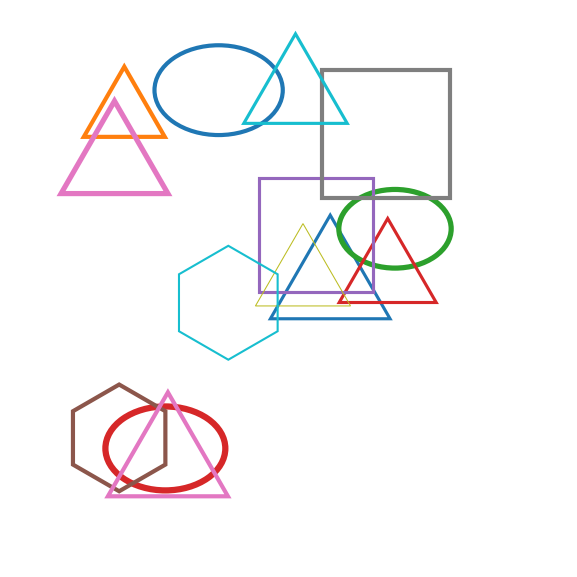[{"shape": "oval", "thickness": 2, "radius": 0.56, "center": [0.379, 0.843]}, {"shape": "triangle", "thickness": 1.5, "radius": 0.6, "center": [0.572, 0.507]}, {"shape": "triangle", "thickness": 2, "radius": 0.4, "center": [0.215, 0.803]}, {"shape": "oval", "thickness": 2.5, "radius": 0.49, "center": [0.684, 0.603]}, {"shape": "oval", "thickness": 3, "radius": 0.52, "center": [0.286, 0.223]}, {"shape": "triangle", "thickness": 1.5, "radius": 0.48, "center": [0.671, 0.524]}, {"shape": "square", "thickness": 1.5, "radius": 0.49, "center": [0.547, 0.592]}, {"shape": "hexagon", "thickness": 2, "radius": 0.46, "center": [0.206, 0.241]}, {"shape": "triangle", "thickness": 2, "radius": 0.6, "center": [0.291, 0.2]}, {"shape": "triangle", "thickness": 2.5, "radius": 0.53, "center": [0.198, 0.717]}, {"shape": "square", "thickness": 2, "radius": 0.55, "center": [0.668, 0.767]}, {"shape": "triangle", "thickness": 0.5, "radius": 0.48, "center": [0.525, 0.517]}, {"shape": "triangle", "thickness": 1.5, "radius": 0.52, "center": [0.512, 0.837]}, {"shape": "hexagon", "thickness": 1, "radius": 0.49, "center": [0.395, 0.475]}]